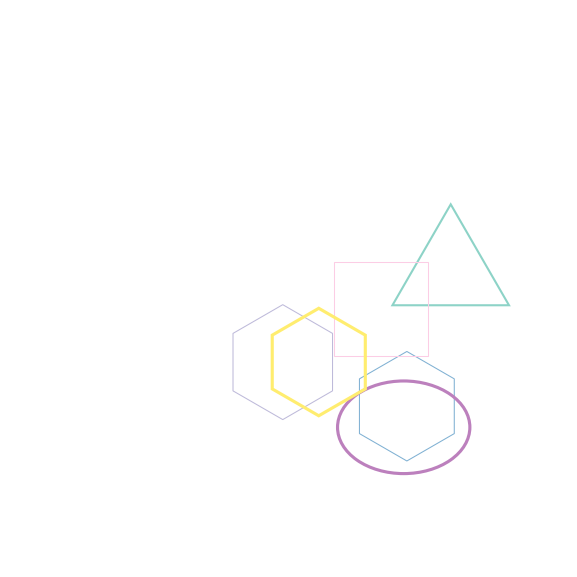[{"shape": "triangle", "thickness": 1, "radius": 0.58, "center": [0.78, 0.529]}, {"shape": "hexagon", "thickness": 0.5, "radius": 0.5, "center": [0.49, 0.372]}, {"shape": "hexagon", "thickness": 0.5, "radius": 0.47, "center": [0.705, 0.296]}, {"shape": "square", "thickness": 0.5, "radius": 0.41, "center": [0.66, 0.463]}, {"shape": "oval", "thickness": 1.5, "radius": 0.57, "center": [0.699, 0.259]}, {"shape": "hexagon", "thickness": 1.5, "radius": 0.47, "center": [0.552, 0.372]}]